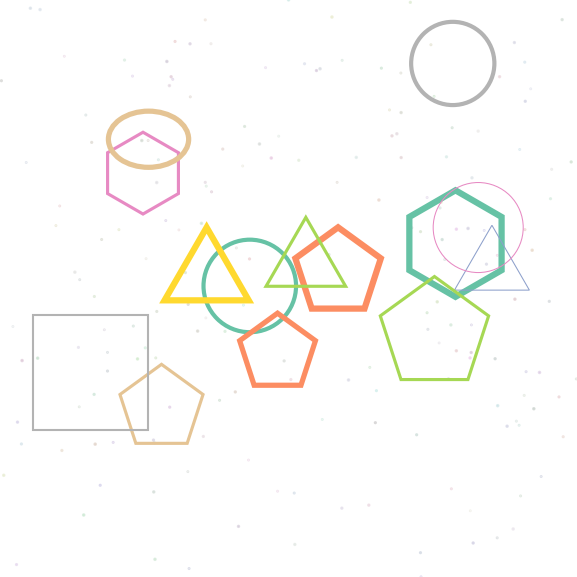[{"shape": "hexagon", "thickness": 3, "radius": 0.46, "center": [0.789, 0.577]}, {"shape": "circle", "thickness": 2, "radius": 0.4, "center": [0.433, 0.504]}, {"shape": "pentagon", "thickness": 3, "radius": 0.39, "center": [0.585, 0.528]}, {"shape": "pentagon", "thickness": 2.5, "radius": 0.34, "center": [0.481, 0.388]}, {"shape": "triangle", "thickness": 0.5, "radius": 0.37, "center": [0.852, 0.534]}, {"shape": "hexagon", "thickness": 1.5, "radius": 0.35, "center": [0.248, 0.699]}, {"shape": "circle", "thickness": 0.5, "radius": 0.39, "center": [0.828, 0.605]}, {"shape": "pentagon", "thickness": 1.5, "radius": 0.49, "center": [0.752, 0.422]}, {"shape": "triangle", "thickness": 1.5, "radius": 0.4, "center": [0.53, 0.543]}, {"shape": "triangle", "thickness": 3, "radius": 0.42, "center": [0.358, 0.521]}, {"shape": "pentagon", "thickness": 1.5, "radius": 0.38, "center": [0.28, 0.293]}, {"shape": "oval", "thickness": 2.5, "radius": 0.35, "center": [0.257, 0.758]}, {"shape": "square", "thickness": 1, "radius": 0.5, "center": [0.157, 0.354]}, {"shape": "circle", "thickness": 2, "radius": 0.36, "center": [0.784, 0.889]}]